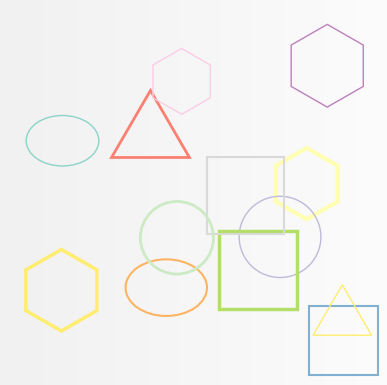[{"shape": "oval", "thickness": 1, "radius": 0.47, "center": [0.161, 0.634]}, {"shape": "hexagon", "thickness": 3, "radius": 0.46, "center": [0.791, 0.523]}, {"shape": "circle", "thickness": 1, "radius": 0.53, "center": [0.723, 0.385]}, {"shape": "triangle", "thickness": 2, "radius": 0.58, "center": [0.388, 0.649]}, {"shape": "square", "thickness": 1.5, "radius": 0.44, "center": [0.885, 0.116]}, {"shape": "oval", "thickness": 1.5, "radius": 0.53, "center": [0.429, 0.253]}, {"shape": "square", "thickness": 2.5, "radius": 0.5, "center": [0.666, 0.299]}, {"shape": "hexagon", "thickness": 1, "radius": 0.43, "center": [0.469, 0.789]}, {"shape": "square", "thickness": 1.5, "radius": 0.49, "center": [0.634, 0.492]}, {"shape": "hexagon", "thickness": 1, "radius": 0.54, "center": [0.844, 0.829]}, {"shape": "circle", "thickness": 2, "radius": 0.47, "center": [0.457, 0.382]}, {"shape": "triangle", "thickness": 1, "radius": 0.44, "center": [0.883, 0.173]}, {"shape": "hexagon", "thickness": 2.5, "radius": 0.53, "center": [0.158, 0.246]}]